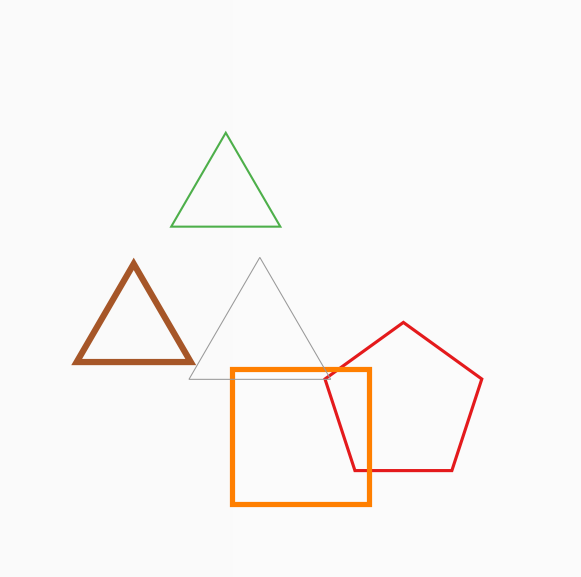[{"shape": "pentagon", "thickness": 1.5, "radius": 0.71, "center": [0.694, 0.299]}, {"shape": "triangle", "thickness": 1, "radius": 0.54, "center": [0.388, 0.661]}, {"shape": "square", "thickness": 2.5, "radius": 0.59, "center": [0.517, 0.244]}, {"shape": "triangle", "thickness": 3, "radius": 0.57, "center": [0.23, 0.429]}, {"shape": "triangle", "thickness": 0.5, "radius": 0.7, "center": [0.447, 0.413]}]